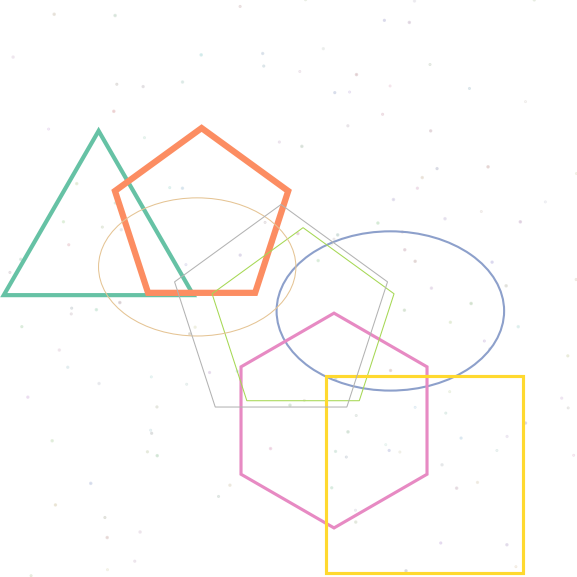[{"shape": "triangle", "thickness": 2, "radius": 0.95, "center": [0.171, 0.583]}, {"shape": "pentagon", "thickness": 3, "radius": 0.79, "center": [0.349, 0.62]}, {"shape": "oval", "thickness": 1, "radius": 0.98, "center": [0.676, 0.461]}, {"shape": "hexagon", "thickness": 1.5, "radius": 0.93, "center": [0.578, 0.271]}, {"shape": "pentagon", "thickness": 0.5, "radius": 0.83, "center": [0.525, 0.439]}, {"shape": "square", "thickness": 1.5, "radius": 0.85, "center": [0.735, 0.177]}, {"shape": "oval", "thickness": 0.5, "radius": 0.85, "center": [0.341, 0.537]}, {"shape": "pentagon", "thickness": 0.5, "radius": 0.97, "center": [0.487, 0.451]}]